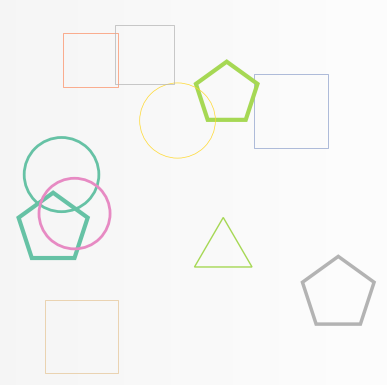[{"shape": "pentagon", "thickness": 3, "radius": 0.47, "center": [0.137, 0.406]}, {"shape": "circle", "thickness": 2, "radius": 0.48, "center": [0.159, 0.547]}, {"shape": "square", "thickness": 0.5, "radius": 0.36, "center": [0.234, 0.844]}, {"shape": "square", "thickness": 0.5, "radius": 0.48, "center": [0.751, 0.712]}, {"shape": "circle", "thickness": 2, "radius": 0.46, "center": [0.192, 0.445]}, {"shape": "triangle", "thickness": 1, "radius": 0.43, "center": [0.576, 0.349]}, {"shape": "pentagon", "thickness": 3, "radius": 0.42, "center": [0.585, 0.756]}, {"shape": "circle", "thickness": 0.5, "radius": 0.49, "center": [0.458, 0.687]}, {"shape": "square", "thickness": 0.5, "radius": 0.47, "center": [0.211, 0.126]}, {"shape": "square", "thickness": 0.5, "radius": 0.38, "center": [0.372, 0.858]}, {"shape": "pentagon", "thickness": 2.5, "radius": 0.49, "center": [0.873, 0.237]}]